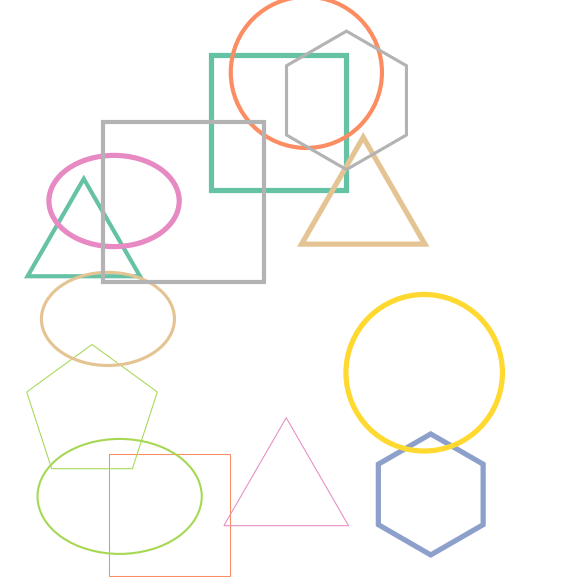[{"shape": "square", "thickness": 2.5, "radius": 0.59, "center": [0.483, 0.787]}, {"shape": "triangle", "thickness": 2, "radius": 0.56, "center": [0.145, 0.577]}, {"shape": "circle", "thickness": 2, "radius": 0.65, "center": [0.531, 0.874]}, {"shape": "square", "thickness": 0.5, "radius": 0.53, "center": [0.294, 0.108]}, {"shape": "hexagon", "thickness": 2.5, "radius": 0.52, "center": [0.746, 0.143]}, {"shape": "oval", "thickness": 2.5, "radius": 0.56, "center": [0.198, 0.651]}, {"shape": "triangle", "thickness": 0.5, "radius": 0.62, "center": [0.496, 0.151]}, {"shape": "oval", "thickness": 1, "radius": 0.71, "center": [0.207, 0.14]}, {"shape": "pentagon", "thickness": 0.5, "radius": 0.59, "center": [0.159, 0.284]}, {"shape": "circle", "thickness": 2.5, "radius": 0.68, "center": [0.735, 0.354]}, {"shape": "triangle", "thickness": 2.5, "radius": 0.62, "center": [0.629, 0.638]}, {"shape": "oval", "thickness": 1.5, "radius": 0.58, "center": [0.187, 0.447]}, {"shape": "square", "thickness": 2, "radius": 0.7, "center": [0.318, 0.649]}, {"shape": "hexagon", "thickness": 1.5, "radius": 0.6, "center": [0.6, 0.825]}]